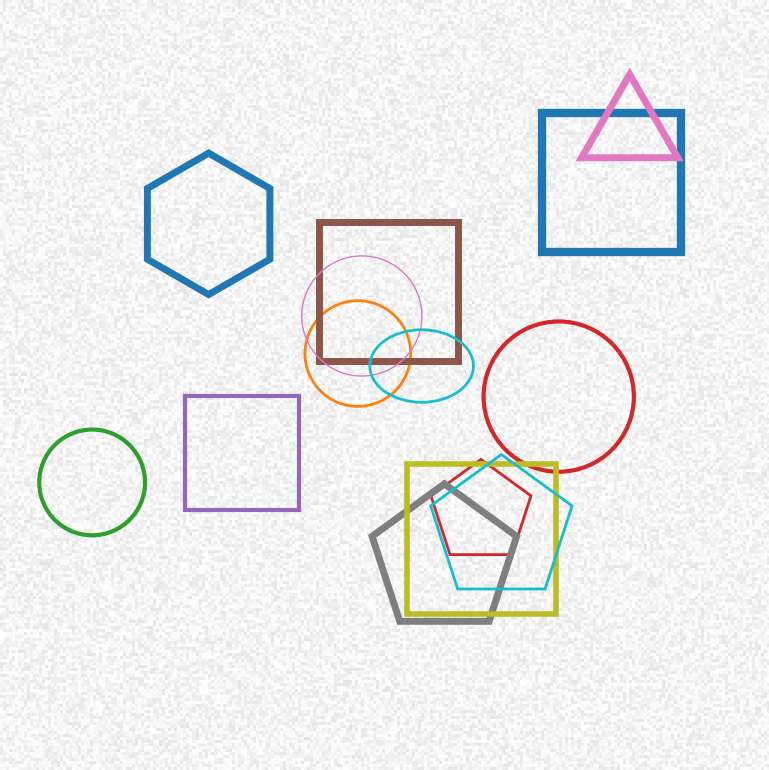[{"shape": "square", "thickness": 3, "radius": 0.45, "center": [0.794, 0.763]}, {"shape": "hexagon", "thickness": 2.5, "radius": 0.46, "center": [0.271, 0.709]}, {"shape": "circle", "thickness": 1, "radius": 0.34, "center": [0.465, 0.541]}, {"shape": "circle", "thickness": 1.5, "radius": 0.34, "center": [0.12, 0.373]}, {"shape": "circle", "thickness": 1.5, "radius": 0.49, "center": [0.726, 0.485]}, {"shape": "pentagon", "thickness": 1, "radius": 0.34, "center": [0.625, 0.335]}, {"shape": "square", "thickness": 1.5, "radius": 0.37, "center": [0.314, 0.412]}, {"shape": "square", "thickness": 2.5, "radius": 0.45, "center": [0.505, 0.621]}, {"shape": "circle", "thickness": 0.5, "radius": 0.39, "center": [0.47, 0.59]}, {"shape": "triangle", "thickness": 2.5, "radius": 0.36, "center": [0.818, 0.831]}, {"shape": "pentagon", "thickness": 2.5, "radius": 0.49, "center": [0.577, 0.273]}, {"shape": "square", "thickness": 2, "radius": 0.49, "center": [0.625, 0.3]}, {"shape": "oval", "thickness": 1, "radius": 0.34, "center": [0.548, 0.525]}, {"shape": "pentagon", "thickness": 1, "radius": 0.48, "center": [0.651, 0.313]}]